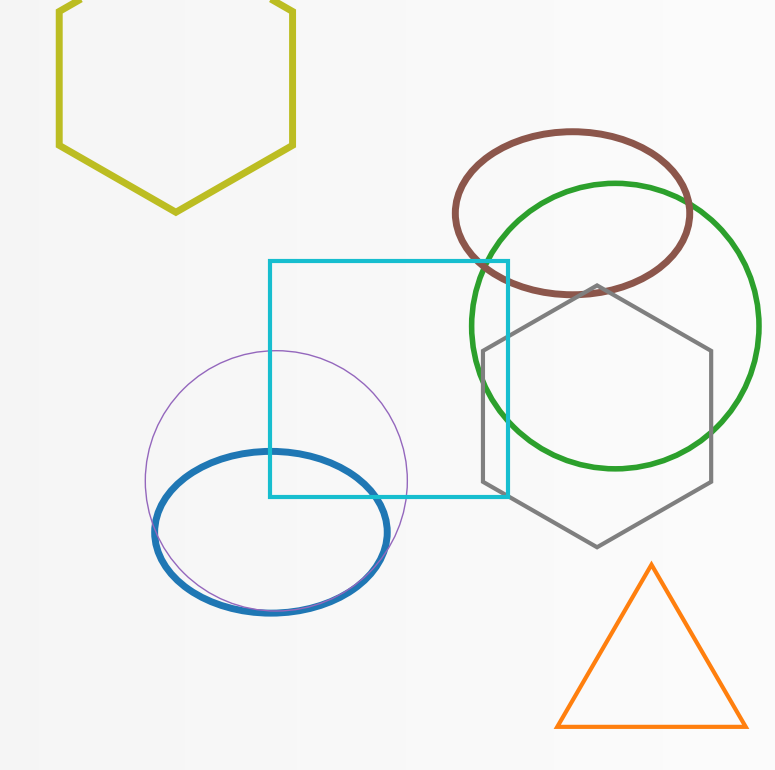[{"shape": "oval", "thickness": 2.5, "radius": 0.75, "center": [0.35, 0.309]}, {"shape": "triangle", "thickness": 1.5, "radius": 0.7, "center": [0.841, 0.126]}, {"shape": "circle", "thickness": 2, "radius": 0.93, "center": [0.794, 0.577]}, {"shape": "circle", "thickness": 0.5, "radius": 0.85, "center": [0.357, 0.376]}, {"shape": "oval", "thickness": 2.5, "radius": 0.76, "center": [0.739, 0.723]}, {"shape": "hexagon", "thickness": 1.5, "radius": 0.85, "center": [0.77, 0.459]}, {"shape": "hexagon", "thickness": 2.5, "radius": 0.87, "center": [0.227, 0.898]}, {"shape": "square", "thickness": 1.5, "radius": 0.77, "center": [0.501, 0.508]}]